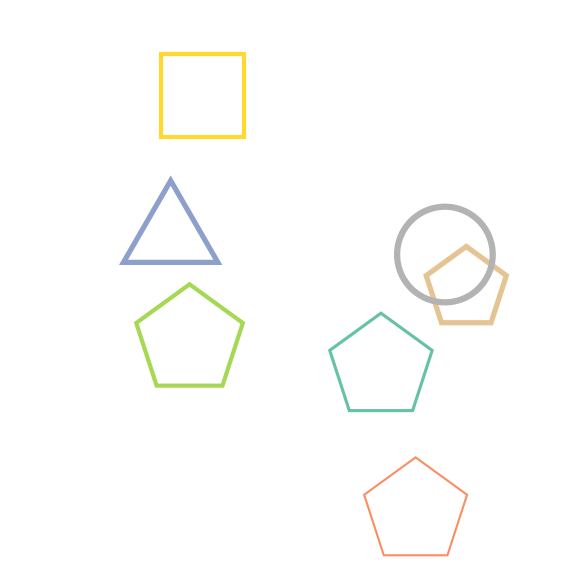[{"shape": "pentagon", "thickness": 1.5, "radius": 0.47, "center": [0.66, 0.364]}, {"shape": "pentagon", "thickness": 1, "radius": 0.47, "center": [0.72, 0.113]}, {"shape": "triangle", "thickness": 2.5, "radius": 0.47, "center": [0.296, 0.592]}, {"shape": "pentagon", "thickness": 2, "radius": 0.49, "center": [0.328, 0.41]}, {"shape": "square", "thickness": 2, "radius": 0.36, "center": [0.35, 0.834]}, {"shape": "pentagon", "thickness": 2.5, "radius": 0.36, "center": [0.807, 0.499]}, {"shape": "circle", "thickness": 3, "radius": 0.41, "center": [0.77, 0.558]}]